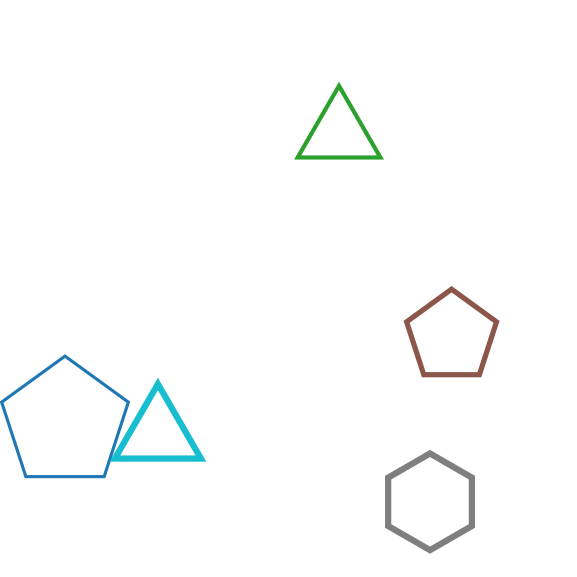[{"shape": "pentagon", "thickness": 1.5, "radius": 0.58, "center": [0.113, 0.267]}, {"shape": "triangle", "thickness": 2, "radius": 0.41, "center": [0.587, 0.768]}, {"shape": "pentagon", "thickness": 2.5, "radius": 0.41, "center": [0.782, 0.417]}, {"shape": "hexagon", "thickness": 3, "radius": 0.42, "center": [0.745, 0.13]}, {"shape": "triangle", "thickness": 3, "radius": 0.43, "center": [0.273, 0.248]}]